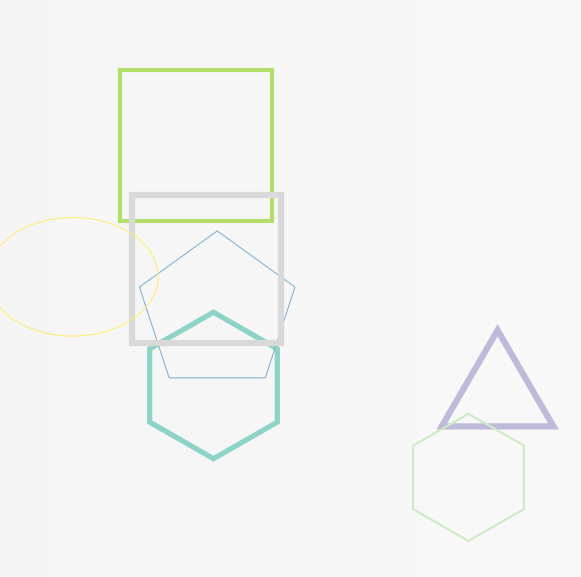[{"shape": "hexagon", "thickness": 2.5, "radius": 0.63, "center": [0.367, 0.332]}, {"shape": "triangle", "thickness": 3, "radius": 0.56, "center": [0.856, 0.316]}, {"shape": "pentagon", "thickness": 0.5, "radius": 0.7, "center": [0.374, 0.459]}, {"shape": "square", "thickness": 2, "radius": 0.66, "center": [0.337, 0.747]}, {"shape": "square", "thickness": 3, "radius": 0.64, "center": [0.355, 0.533]}, {"shape": "hexagon", "thickness": 1, "radius": 0.55, "center": [0.806, 0.173]}, {"shape": "oval", "thickness": 0.5, "radius": 0.73, "center": [0.125, 0.52]}]